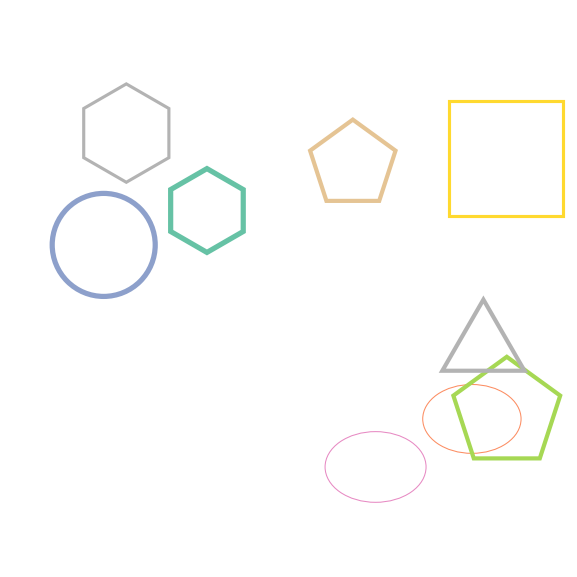[{"shape": "hexagon", "thickness": 2.5, "radius": 0.36, "center": [0.358, 0.635]}, {"shape": "oval", "thickness": 0.5, "radius": 0.43, "center": [0.817, 0.274]}, {"shape": "circle", "thickness": 2.5, "radius": 0.45, "center": [0.18, 0.575]}, {"shape": "oval", "thickness": 0.5, "radius": 0.44, "center": [0.65, 0.191]}, {"shape": "pentagon", "thickness": 2, "radius": 0.49, "center": [0.878, 0.284]}, {"shape": "square", "thickness": 1.5, "radius": 0.5, "center": [0.876, 0.725]}, {"shape": "pentagon", "thickness": 2, "radius": 0.39, "center": [0.611, 0.714]}, {"shape": "triangle", "thickness": 2, "radius": 0.41, "center": [0.837, 0.398]}, {"shape": "hexagon", "thickness": 1.5, "radius": 0.43, "center": [0.219, 0.769]}]